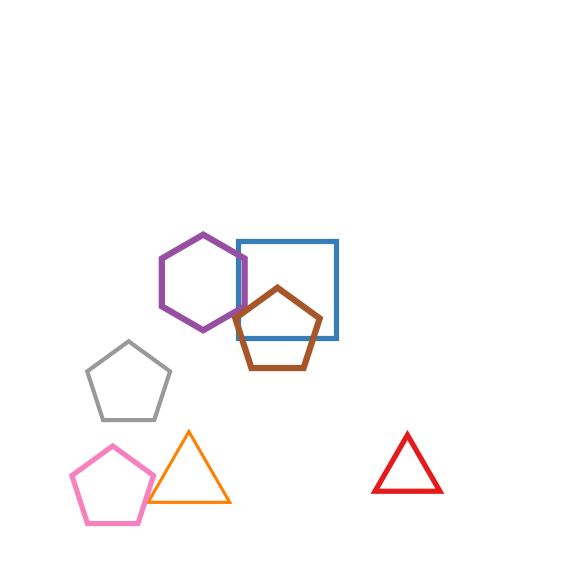[{"shape": "triangle", "thickness": 2.5, "radius": 0.32, "center": [0.706, 0.181]}, {"shape": "square", "thickness": 2.5, "radius": 0.42, "center": [0.497, 0.498]}, {"shape": "hexagon", "thickness": 3, "radius": 0.41, "center": [0.352, 0.51]}, {"shape": "triangle", "thickness": 1.5, "radius": 0.41, "center": [0.327, 0.17]}, {"shape": "pentagon", "thickness": 3, "radius": 0.38, "center": [0.481, 0.424]}, {"shape": "pentagon", "thickness": 2.5, "radius": 0.37, "center": [0.195, 0.153]}, {"shape": "pentagon", "thickness": 2, "radius": 0.38, "center": [0.223, 0.333]}]